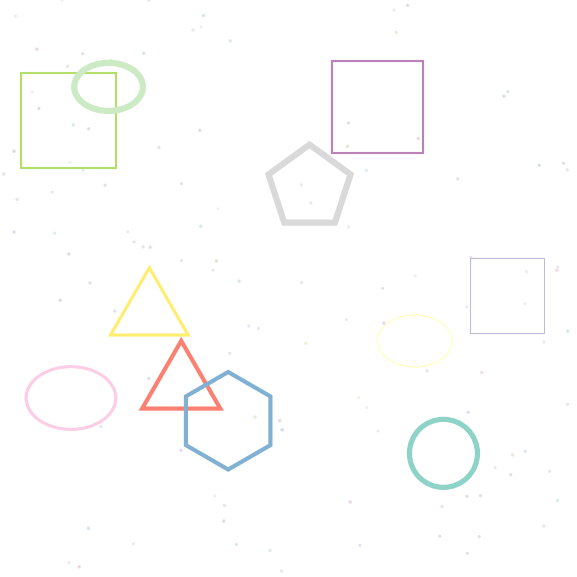[{"shape": "circle", "thickness": 2.5, "radius": 0.29, "center": [0.768, 0.214]}, {"shape": "oval", "thickness": 0.5, "radius": 0.32, "center": [0.718, 0.409]}, {"shape": "square", "thickness": 0.5, "radius": 0.32, "center": [0.878, 0.488]}, {"shape": "triangle", "thickness": 2, "radius": 0.39, "center": [0.314, 0.331]}, {"shape": "hexagon", "thickness": 2, "radius": 0.42, "center": [0.395, 0.271]}, {"shape": "square", "thickness": 1, "radius": 0.41, "center": [0.119, 0.791]}, {"shape": "oval", "thickness": 1.5, "radius": 0.39, "center": [0.123, 0.31]}, {"shape": "pentagon", "thickness": 3, "radius": 0.37, "center": [0.536, 0.674]}, {"shape": "square", "thickness": 1, "radius": 0.4, "center": [0.654, 0.814]}, {"shape": "oval", "thickness": 3, "radius": 0.3, "center": [0.188, 0.849]}, {"shape": "triangle", "thickness": 1.5, "radius": 0.39, "center": [0.259, 0.458]}]